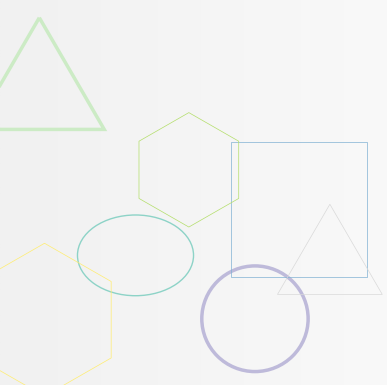[{"shape": "oval", "thickness": 1, "radius": 0.75, "center": [0.35, 0.337]}, {"shape": "circle", "thickness": 2.5, "radius": 0.69, "center": [0.658, 0.172]}, {"shape": "square", "thickness": 0.5, "radius": 0.88, "center": [0.771, 0.456]}, {"shape": "hexagon", "thickness": 0.5, "radius": 0.74, "center": [0.487, 0.559]}, {"shape": "triangle", "thickness": 0.5, "radius": 0.78, "center": [0.851, 0.313]}, {"shape": "triangle", "thickness": 2.5, "radius": 0.97, "center": [0.101, 0.761]}, {"shape": "hexagon", "thickness": 0.5, "radius": 0.99, "center": [0.115, 0.17]}]